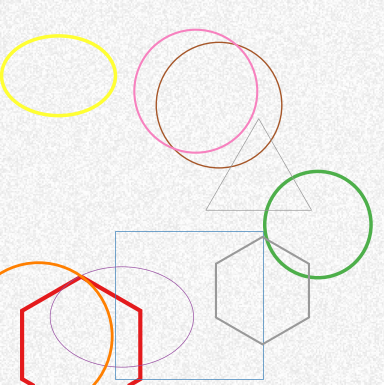[{"shape": "hexagon", "thickness": 3, "radius": 0.89, "center": [0.211, 0.104]}, {"shape": "square", "thickness": 0.5, "radius": 0.96, "center": [0.491, 0.208]}, {"shape": "circle", "thickness": 2.5, "radius": 0.69, "center": [0.826, 0.417]}, {"shape": "oval", "thickness": 0.5, "radius": 0.93, "center": [0.317, 0.177]}, {"shape": "circle", "thickness": 2, "radius": 0.96, "center": [0.1, 0.126]}, {"shape": "oval", "thickness": 2.5, "radius": 0.74, "center": [0.152, 0.803]}, {"shape": "circle", "thickness": 1, "radius": 0.82, "center": [0.569, 0.727]}, {"shape": "circle", "thickness": 1.5, "radius": 0.8, "center": [0.509, 0.763]}, {"shape": "hexagon", "thickness": 1.5, "radius": 0.7, "center": [0.682, 0.245]}, {"shape": "triangle", "thickness": 0.5, "radius": 0.79, "center": [0.672, 0.533]}]